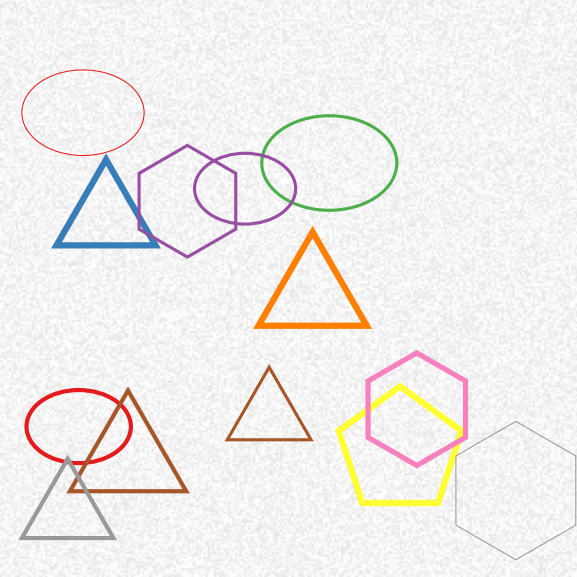[{"shape": "oval", "thickness": 2, "radius": 0.45, "center": [0.136, 0.26]}, {"shape": "oval", "thickness": 0.5, "radius": 0.53, "center": [0.144, 0.804]}, {"shape": "triangle", "thickness": 3, "radius": 0.5, "center": [0.184, 0.624]}, {"shape": "oval", "thickness": 1.5, "radius": 0.58, "center": [0.57, 0.717]}, {"shape": "oval", "thickness": 1.5, "radius": 0.44, "center": [0.424, 0.672]}, {"shape": "hexagon", "thickness": 1.5, "radius": 0.48, "center": [0.325, 0.651]}, {"shape": "triangle", "thickness": 3, "radius": 0.54, "center": [0.541, 0.489]}, {"shape": "pentagon", "thickness": 3, "radius": 0.56, "center": [0.693, 0.218]}, {"shape": "triangle", "thickness": 1.5, "radius": 0.42, "center": [0.466, 0.279]}, {"shape": "triangle", "thickness": 2, "radius": 0.58, "center": [0.222, 0.207]}, {"shape": "hexagon", "thickness": 2.5, "radius": 0.49, "center": [0.722, 0.291]}, {"shape": "triangle", "thickness": 2, "radius": 0.46, "center": [0.117, 0.113]}, {"shape": "hexagon", "thickness": 0.5, "radius": 0.6, "center": [0.893, 0.15]}]